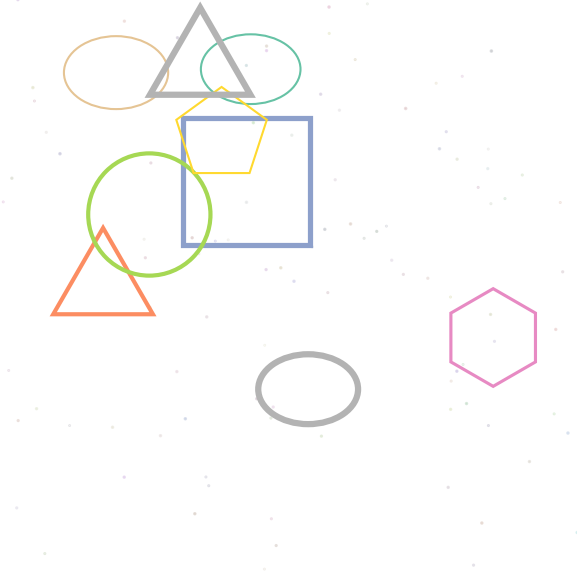[{"shape": "oval", "thickness": 1, "radius": 0.43, "center": [0.434, 0.879]}, {"shape": "triangle", "thickness": 2, "radius": 0.5, "center": [0.178, 0.505]}, {"shape": "square", "thickness": 2.5, "radius": 0.55, "center": [0.427, 0.685]}, {"shape": "hexagon", "thickness": 1.5, "radius": 0.42, "center": [0.854, 0.415]}, {"shape": "circle", "thickness": 2, "radius": 0.53, "center": [0.259, 0.628]}, {"shape": "pentagon", "thickness": 1, "radius": 0.41, "center": [0.384, 0.766]}, {"shape": "oval", "thickness": 1, "radius": 0.45, "center": [0.201, 0.873]}, {"shape": "oval", "thickness": 3, "radius": 0.43, "center": [0.534, 0.325]}, {"shape": "triangle", "thickness": 3, "radius": 0.5, "center": [0.347, 0.885]}]